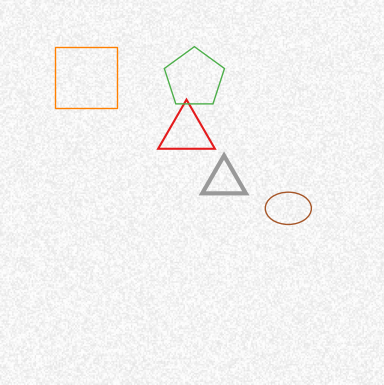[{"shape": "triangle", "thickness": 1.5, "radius": 0.43, "center": [0.484, 0.656]}, {"shape": "pentagon", "thickness": 1, "radius": 0.41, "center": [0.505, 0.797]}, {"shape": "square", "thickness": 1, "radius": 0.4, "center": [0.223, 0.799]}, {"shape": "oval", "thickness": 1, "radius": 0.3, "center": [0.749, 0.459]}, {"shape": "triangle", "thickness": 3, "radius": 0.33, "center": [0.582, 0.53]}]